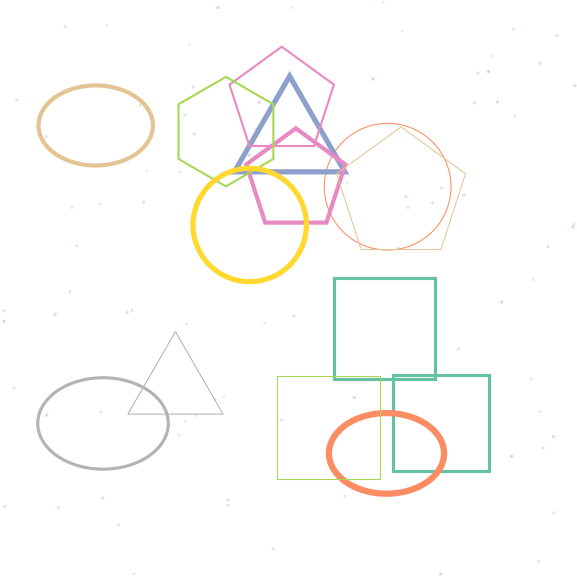[{"shape": "square", "thickness": 1.5, "radius": 0.44, "center": [0.667, 0.43]}, {"shape": "square", "thickness": 1.5, "radius": 0.42, "center": [0.764, 0.267]}, {"shape": "circle", "thickness": 0.5, "radius": 0.55, "center": [0.671, 0.676]}, {"shape": "oval", "thickness": 3, "radius": 0.5, "center": [0.669, 0.214]}, {"shape": "triangle", "thickness": 2.5, "radius": 0.55, "center": [0.502, 0.757]}, {"shape": "pentagon", "thickness": 2, "radius": 0.45, "center": [0.512, 0.687]}, {"shape": "pentagon", "thickness": 1, "radius": 0.48, "center": [0.488, 0.823]}, {"shape": "square", "thickness": 0.5, "radius": 0.44, "center": [0.569, 0.259]}, {"shape": "hexagon", "thickness": 1, "radius": 0.47, "center": [0.391, 0.771]}, {"shape": "circle", "thickness": 2.5, "radius": 0.49, "center": [0.432, 0.61]}, {"shape": "pentagon", "thickness": 0.5, "radius": 0.59, "center": [0.694, 0.662]}, {"shape": "oval", "thickness": 2, "radius": 0.5, "center": [0.166, 0.782]}, {"shape": "triangle", "thickness": 0.5, "radius": 0.48, "center": [0.304, 0.33]}, {"shape": "oval", "thickness": 1.5, "radius": 0.57, "center": [0.178, 0.266]}]